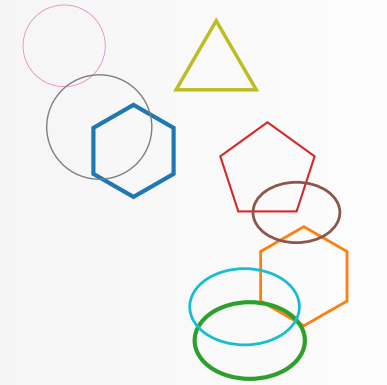[{"shape": "hexagon", "thickness": 3, "radius": 0.6, "center": [0.345, 0.608]}, {"shape": "hexagon", "thickness": 2, "radius": 0.64, "center": [0.784, 0.282]}, {"shape": "oval", "thickness": 3, "radius": 0.71, "center": [0.645, 0.116]}, {"shape": "pentagon", "thickness": 1.5, "radius": 0.64, "center": [0.69, 0.554]}, {"shape": "oval", "thickness": 2, "radius": 0.56, "center": [0.765, 0.448]}, {"shape": "circle", "thickness": 0.5, "radius": 0.53, "center": [0.166, 0.881]}, {"shape": "circle", "thickness": 1, "radius": 0.68, "center": [0.256, 0.67]}, {"shape": "triangle", "thickness": 2.5, "radius": 0.6, "center": [0.558, 0.827]}, {"shape": "oval", "thickness": 2, "radius": 0.71, "center": [0.631, 0.203]}]